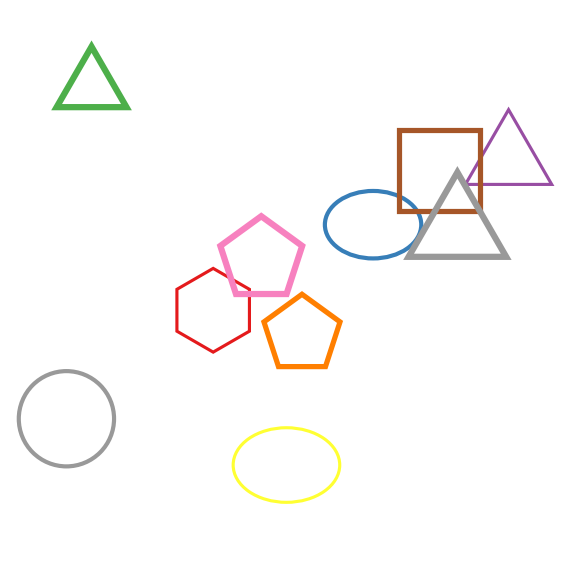[{"shape": "hexagon", "thickness": 1.5, "radius": 0.36, "center": [0.369, 0.462]}, {"shape": "oval", "thickness": 2, "radius": 0.42, "center": [0.646, 0.61]}, {"shape": "triangle", "thickness": 3, "radius": 0.35, "center": [0.159, 0.848]}, {"shape": "triangle", "thickness": 1.5, "radius": 0.43, "center": [0.881, 0.723]}, {"shape": "pentagon", "thickness": 2.5, "radius": 0.35, "center": [0.523, 0.42]}, {"shape": "oval", "thickness": 1.5, "radius": 0.46, "center": [0.496, 0.194]}, {"shape": "square", "thickness": 2.5, "radius": 0.35, "center": [0.761, 0.704]}, {"shape": "pentagon", "thickness": 3, "radius": 0.37, "center": [0.452, 0.55]}, {"shape": "circle", "thickness": 2, "radius": 0.41, "center": [0.115, 0.274]}, {"shape": "triangle", "thickness": 3, "radius": 0.49, "center": [0.792, 0.603]}]